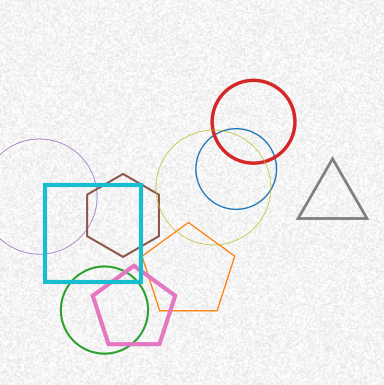[{"shape": "circle", "thickness": 1, "radius": 0.52, "center": [0.614, 0.561]}, {"shape": "pentagon", "thickness": 1, "radius": 0.63, "center": [0.489, 0.295]}, {"shape": "circle", "thickness": 1.5, "radius": 0.57, "center": [0.271, 0.195]}, {"shape": "circle", "thickness": 2.5, "radius": 0.54, "center": [0.659, 0.684]}, {"shape": "circle", "thickness": 0.5, "radius": 0.75, "center": [0.103, 0.489]}, {"shape": "hexagon", "thickness": 1.5, "radius": 0.54, "center": [0.32, 0.44]}, {"shape": "pentagon", "thickness": 3, "radius": 0.56, "center": [0.348, 0.197]}, {"shape": "triangle", "thickness": 2, "radius": 0.52, "center": [0.864, 0.484]}, {"shape": "circle", "thickness": 0.5, "radius": 0.75, "center": [0.554, 0.513]}, {"shape": "square", "thickness": 3, "radius": 0.63, "center": [0.241, 0.394]}]